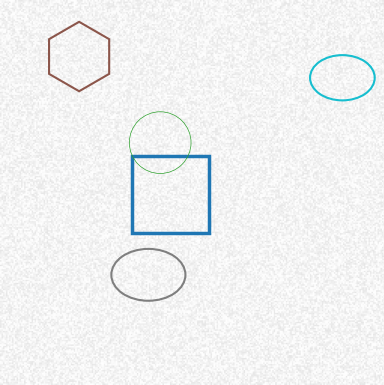[{"shape": "square", "thickness": 2.5, "radius": 0.5, "center": [0.443, 0.495]}, {"shape": "circle", "thickness": 0.5, "radius": 0.4, "center": [0.416, 0.63]}, {"shape": "hexagon", "thickness": 1.5, "radius": 0.45, "center": [0.206, 0.853]}, {"shape": "oval", "thickness": 1.5, "radius": 0.48, "center": [0.385, 0.286]}, {"shape": "oval", "thickness": 1.5, "radius": 0.42, "center": [0.889, 0.798]}]